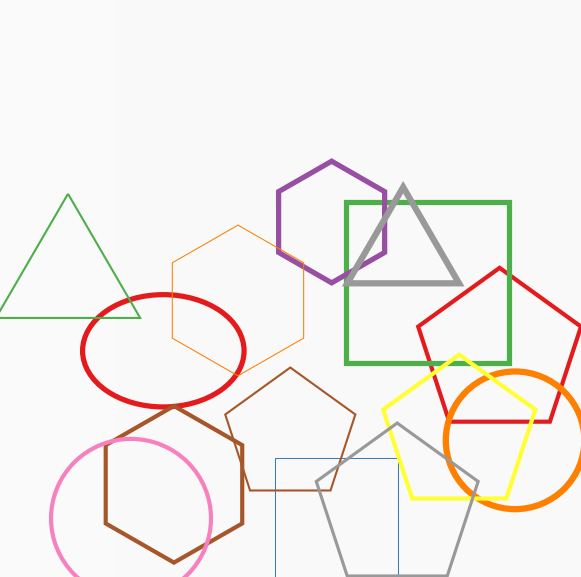[{"shape": "pentagon", "thickness": 2, "radius": 0.74, "center": [0.859, 0.388]}, {"shape": "oval", "thickness": 2.5, "radius": 0.69, "center": [0.281, 0.392]}, {"shape": "square", "thickness": 0.5, "radius": 0.53, "center": [0.578, 0.1]}, {"shape": "triangle", "thickness": 1, "radius": 0.72, "center": [0.117, 0.52]}, {"shape": "square", "thickness": 2.5, "radius": 0.7, "center": [0.736, 0.51]}, {"shape": "hexagon", "thickness": 2.5, "radius": 0.53, "center": [0.571, 0.615]}, {"shape": "circle", "thickness": 3, "radius": 0.6, "center": [0.886, 0.237]}, {"shape": "hexagon", "thickness": 0.5, "radius": 0.65, "center": [0.409, 0.479]}, {"shape": "pentagon", "thickness": 2, "radius": 0.69, "center": [0.79, 0.247]}, {"shape": "hexagon", "thickness": 2, "radius": 0.68, "center": [0.299, 0.161]}, {"shape": "pentagon", "thickness": 1, "radius": 0.59, "center": [0.499, 0.245]}, {"shape": "circle", "thickness": 2, "radius": 0.69, "center": [0.225, 0.102]}, {"shape": "pentagon", "thickness": 1.5, "radius": 0.73, "center": [0.683, 0.12]}, {"shape": "triangle", "thickness": 3, "radius": 0.55, "center": [0.694, 0.564]}]